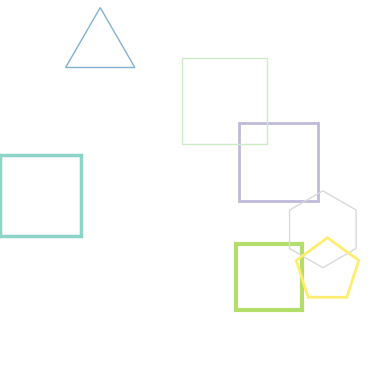[{"shape": "square", "thickness": 2.5, "radius": 0.53, "center": [0.105, 0.492]}, {"shape": "square", "thickness": 2, "radius": 0.51, "center": [0.724, 0.579]}, {"shape": "triangle", "thickness": 1, "radius": 0.52, "center": [0.26, 0.877]}, {"shape": "square", "thickness": 3, "radius": 0.43, "center": [0.699, 0.28]}, {"shape": "hexagon", "thickness": 1, "radius": 0.5, "center": [0.839, 0.404]}, {"shape": "square", "thickness": 1, "radius": 0.56, "center": [0.583, 0.737]}, {"shape": "pentagon", "thickness": 2, "radius": 0.43, "center": [0.851, 0.297]}]